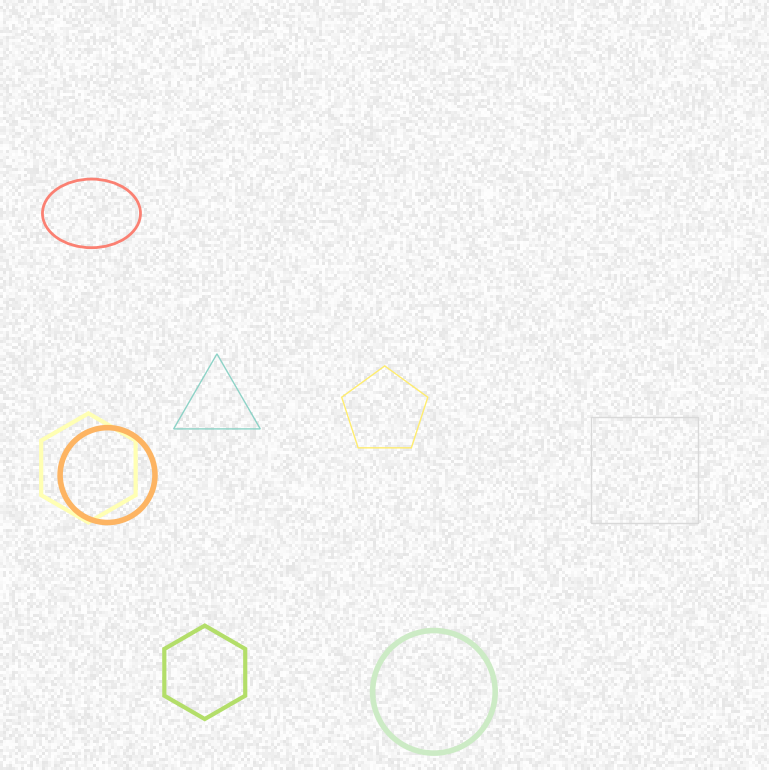[{"shape": "triangle", "thickness": 0.5, "radius": 0.32, "center": [0.282, 0.475]}, {"shape": "hexagon", "thickness": 1.5, "radius": 0.35, "center": [0.115, 0.392]}, {"shape": "oval", "thickness": 1, "radius": 0.32, "center": [0.119, 0.723]}, {"shape": "circle", "thickness": 2, "radius": 0.31, "center": [0.14, 0.383]}, {"shape": "hexagon", "thickness": 1.5, "radius": 0.3, "center": [0.266, 0.127]}, {"shape": "square", "thickness": 0.5, "radius": 0.35, "center": [0.837, 0.39]}, {"shape": "circle", "thickness": 2, "radius": 0.4, "center": [0.564, 0.102]}, {"shape": "pentagon", "thickness": 0.5, "radius": 0.29, "center": [0.5, 0.466]}]